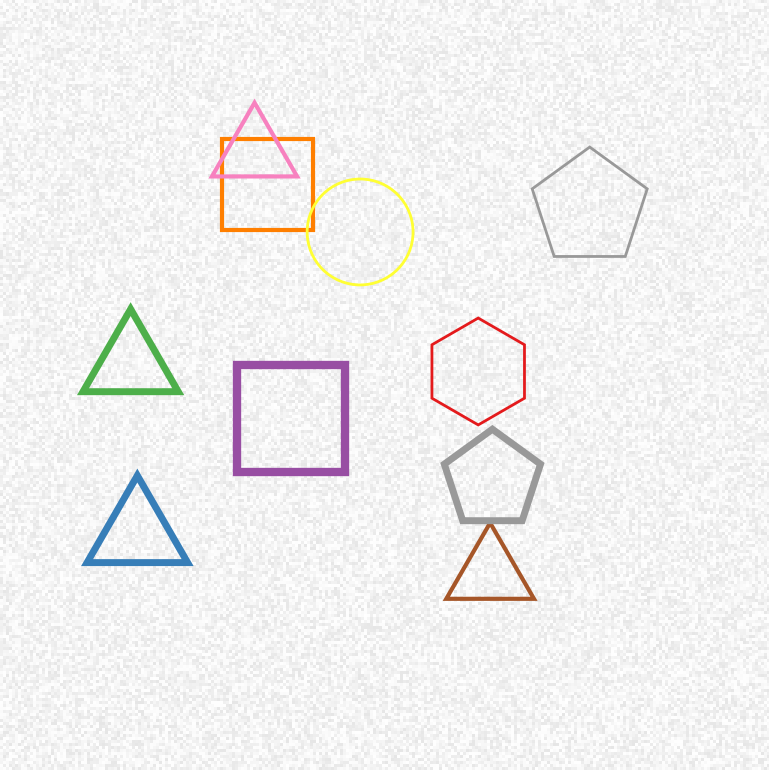[{"shape": "hexagon", "thickness": 1, "radius": 0.35, "center": [0.621, 0.518]}, {"shape": "triangle", "thickness": 2.5, "radius": 0.38, "center": [0.178, 0.307]}, {"shape": "triangle", "thickness": 2.5, "radius": 0.36, "center": [0.17, 0.527]}, {"shape": "square", "thickness": 3, "radius": 0.35, "center": [0.378, 0.456]}, {"shape": "square", "thickness": 1.5, "radius": 0.29, "center": [0.348, 0.76]}, {"shape": "circle", "thickness": 1, "radius": 0.34, "center": [0.468, 0.699]}, {"shape": "triangle", "thickness": 1.5, "radius": 0.33, "center": [0.637, 0.255]}, {"shape": "triangle", "thickness": 1.5, "radius": 0.32, "center": [0.331, 0.803]}, {"shape": "pentagon", "thickness": 2.5, "radius": 0.33, "center": [0.639, 0.377]}, {"shape": "pentagon", "thickness": 1, "radius": 0.39, "center": [0.766, 0.73]}]